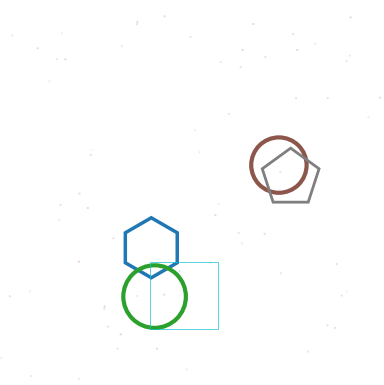[{"shape": "hexagon", "thickness": 2.5, "radius": 0.39, "center": [0.393, 0.356]}, {"shape": "circle", "thickness": 3, "radius": 0.41, "center": [0.402, 0.23]}, {"shape": "circle", "thickness": 3, "radius": 0.36, "center": [0.724, 0.571]}, {"shape": "pentagon", "thickness": 2, "radius": 0.39, "center": [0.755, 0.538]}, {"shape": "square", "thickness": 0.5, "radius": 0.44, "center": [0.478, 0.233]}]